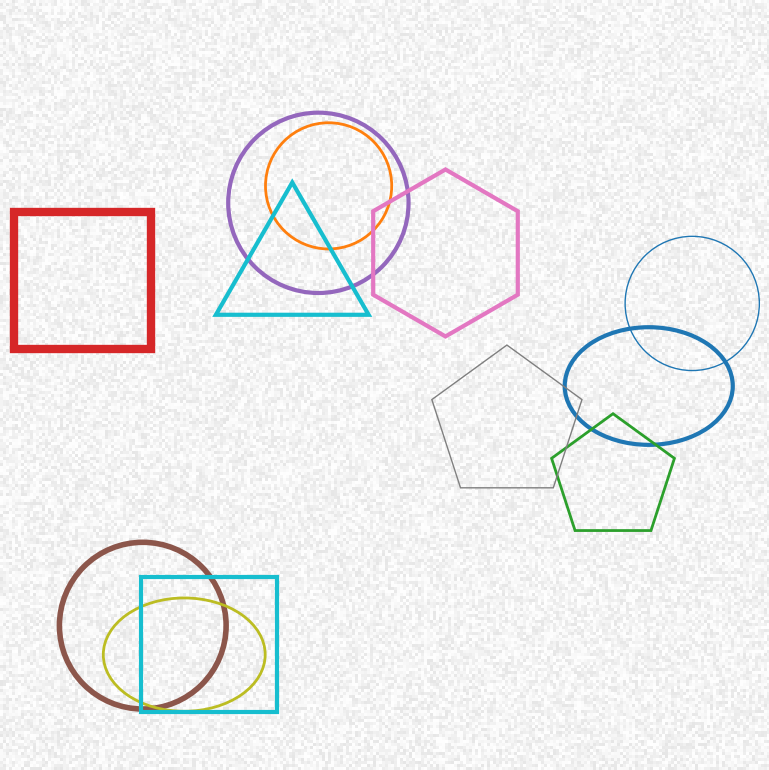[{"shape": "circle", "thickness": 0.5, "radius": 0.44, "center": [0.899, 0.606]}, {"shape": "oval", "thickness": 1.5, "radius": 0.55, "center": [0.843, 0.499]}, {"shape": "circle", "thickness": 1, "radius": 0.41, "center": [0.427, 0.759]}, {"shape": "pentagon", "thickness": 1, "radius": 0.42, "center": [0.796, 0.379]}, {"shape": "square", "thickness": 3, "radius": 0.44, "center": [0.107, 0.635]}, {"shape": "circle", "thickness": 1.5, "radius": 0.59, "center": [0.413, 0.737]}, {"shape": "circle", "thickness": 2, "radius": 0.54, "center": [0.185, 0.187]}, {"shape": "hexagon", "thickness": 1.5, "radius": 0.54, "center": [0.579, 0.671]}, {"shape": "pentagon", "thickness": 0.5, "radius": 0.51, "center": [0.658, 0.449]}, {"shape": "oval", "thickness": 1, "radius": 0.53, "center": [0.239, 0.15]}, {"shape": "triangle", "thickness": 1.5, "radius": 0.57, "center": [0.38, 0.648]}, {"shape": "square", "thickness": 1.5, "radius": 0.44, "center": [0.271, 0.163]}]